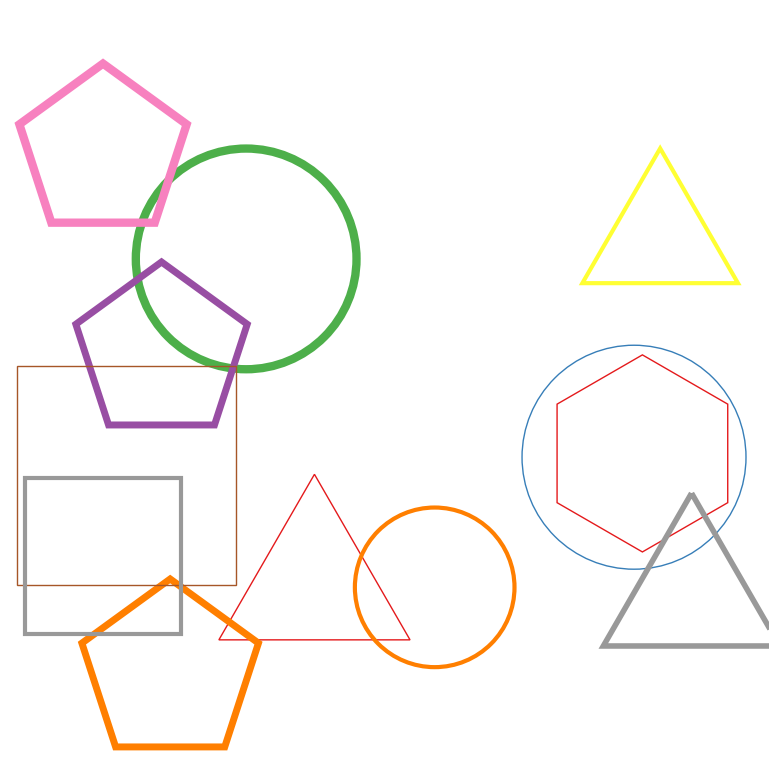[{"shape": "hexagon", "thickness": 0.5, "radius": 0.64, "center": [0.834, 0.411]}, {"shape": "triangle", "thickness": 0.5, "radius": 0.72, "center": [0.408, 0.241]}, {"shape": "circle", "thickness": 0.5, "radius": 0.73, "center": [0.823, 0.406]}, {"shape": "circle", "thickness": 3, "radius": 0.72, "center": [0.32, 0.664]}, {"shape": "pentagon", "thickness": 2.5, "radius": 0.59, "center": [0.21, 0.543]}, {"shape": "circle", "thickness": 1.5, "radius": 0.52, "center": [0.565, 0.237]}, {"shape": "pentagon", "thickness": 2.5, "radius": 0.6, "center": [0.221, 0.128]}, {"shape": "triangle", "thickness": 1.5, "radius": 0.58, "center": [0.857, 0.691]}, {"shape": "square", "thickness": 0.5, "radius": 0.71, "center": [0.165, 0.383]}, {"shape": "pentagon", "thickness": 3, "radius": 0.57, "center": [0.134, 0.803]}, {"shape": "square", "thickness": 1.5, "radius": 0.51, "center": [0.134, 0.278]}, {"shape": "triangle", "thickness": 2, "radius": 0.66, "center": [0.898, 0.227]}]